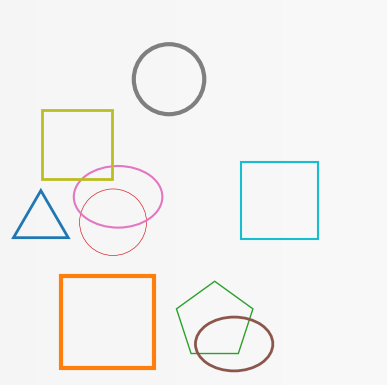[{"shape": "triangle", "thickness": 2, "radius": 0.41, "center": [0.105, 0.423]}, {"shape": "square", "thickness": 3, "radius": 0.6, "center": [0.278, 0.163]}, {"shape": "pentagon", "thickness": 1, "radius": 0.52, "center": [0.554, 0.166]}, {"shape": "circle", "thickness": 0.5, "radius": 0.43, "center": [0.292, 0.423]}, {"shape": "oval", "thickness": 2, "radius": 0.5, "center": [0.604, 0.107]}, {"shape": "oval", "thickness": 1.5, "radius": 0.57, "center": [0.305, 0.489]}, {"shape": "circle", "thickness": 3, "radius": 0.45, "center": [0.436, 0.794]}, {"shape": "square", "thickness": 2, "radius": 0.45, "center": [0.199, 0.625]}, {"shape": "square", "thickness": 1.5, "radius": 0.5, "center": [0.721, 0.478]}]